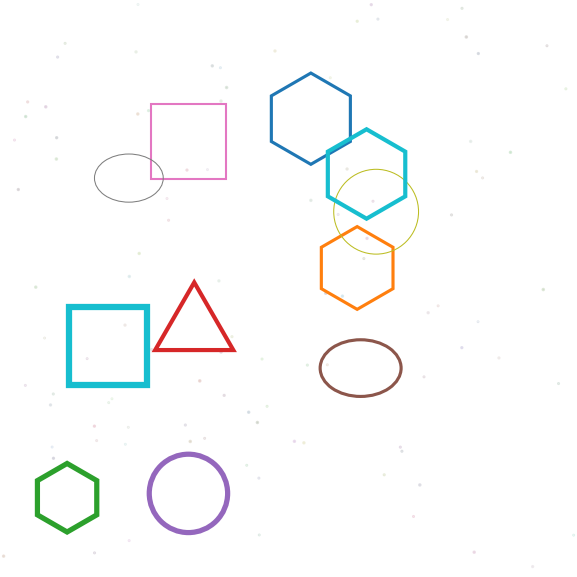[{"shape": "hexagon", "thickness": 1.5, "radius": 0.4, "center": [0.538, 0.794]}, {"shape": "hexagon", "thickness": 1.5, "radius": 0.36, "center": [0.618, 0.535]}, {"shape": "hexagon", "thickness": 2.5, "radius": 0.3, "center": [0.116, 0.137]}, {"shape": "triangle", "thickness": 2, "radius": 0.39, "center": [0.336, 0.432]}, {"shape": "circle", "thickness": 2.5, "radius": 0.34, "center": [0.326, 0.145]}, {"shape": "oval", "thickness": 1.5, "radius": 0.35, "center": [0.624, 0.362]}, {"shape": "square", "thickness": 1, "radius": 0.32, "center": [0.326, 0.754]}, {"shape": "oval", "thickness": 0.5, "radius": 0.3, "center": [0.223, 0.691]}, {"shape": "circle", "thickness": 0.5, "radius": 0.37, "center": [0.651, 0.633]}, {"shape": "square", "thickness": 3, "radius": 0.34, "center": [0.187, 0.401]}, {"shape": "hexagon", "thickness": 2, "radius": 0.39, "center": [0.635, 0.698]}]